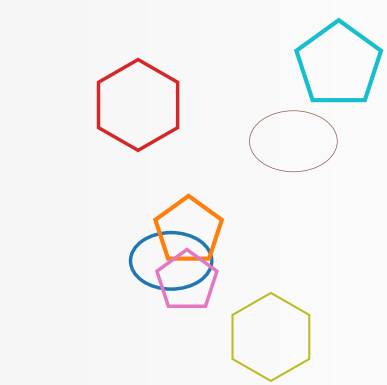[{"shape": "oval", "thickness": 2.5, "radius": 0.52, "center": [0.442, 0.322]}, {"shape": "pentagon", "thickness": 3, "radius": 0.45, "center": [0.487, 0.401]}, {"shape": "hexagon", "thickness": 2.5, "radius": 0.59, "center": [0.356, 0.727]}, {"shape": "oval", "thickness": 0.5, "radius": 0.57, "center": [0.757, 0.633]}, {"shape": "pentagon", "thickness": 2.5, "radius": 0.41, "center": [0.482, 0.27]}, {"shape": "hexagon", "thickness": 1.5, "radius": 0.57, "center": [0.699, 0.125]}, {"shape": "pentagon", "thickness": 3, "radius": 0.57, "center": [0.874, 0.833]}]